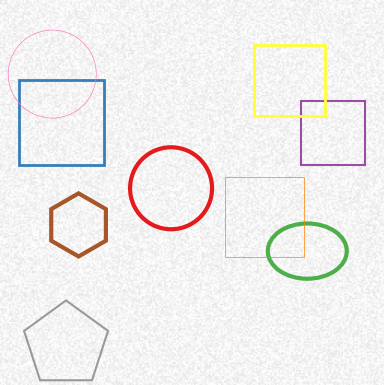[{"shape": "circle", "thickness": 3, "radius": 0.53, "center": [0.444, 0.511]}, {"shape": "square", "thickness": 2, "radius": 0.55, "center": [0.161, 0.682]}, {"shape": "oval", "thickness": 3, "radius": 0.51, "center": [0.798, 0.348]}, {"shape": "square", "thickness": 1.5, "radius": 0.41, "center": [0.866, 0.655]}, {"shape": "square", "thickness": 0.5, "radius": 0.52, "center": [0.687, 0.436]}, {"shape": "square", "thickness": 2, "radius": 0.46, "center": [0.751, 0.792]}, {"shape": "hexagon", "thickness": 3, "radius": 0.41, "center": [0.204, 0.416]}, {"shape": "circle", "thickness": 0.5, "radius": 0.57, "center": [0.136, 0.808]}, {"shape": "pentagon", "thickness": 1.5, "radius": 0.57, "center": [0.172, 0.105]}]